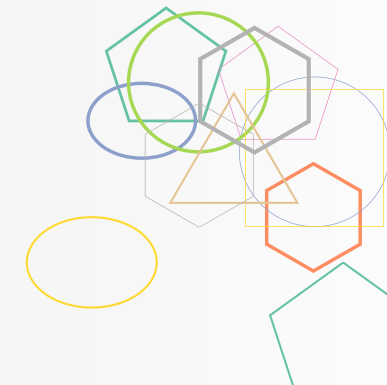[{"shape": "pentagon", "thickness": 2, "radius": 0.81, "center": [0.429, 0.817]}, {"shape": "pentagon", "thickness": 1.5, "radius": 0.99, "center": [0.886, 0.12]}, {"shape": "hexagon", "thickness": 2.5, "radius": 0.7, "center": [0.809, 0.435]}, {"shape": "circle", "thickness": 0.5, "radius": 0.97, "center": [0.812, 0.606]}, {"shape": "oval", "thickness": 2.5, "radius": 0.69, "center": [0.366, 0.686]}, {"shape": "pentagon", "thickness": 0.5, "radius": 0.81, "center": [0.718, 0.77]}, {"shape": "circle", "thickness": 2.5, "radius": 0.9, "center": [0.512, 0.786]}, {"shape": "oval", "thickness": 1.5, "radius": 0.84, "center": [0.237, 0.318]}, {"shape": "square", "thickness": 0.5, "radius": 0.89, "center": [0.81, 0.591]}, {"shape": "triangle", "thickness": 1.5, "radius": 0.95, "center": [0.603, 0.568]}, {"shape": "hexagon", "thickness": 3, "radius": 0.81, "center": [0.657, 0.766]}, {"shape": "hexagon", "thickness": 0.5, "radius": 0.81, "center": [0.514, 0.571]}]